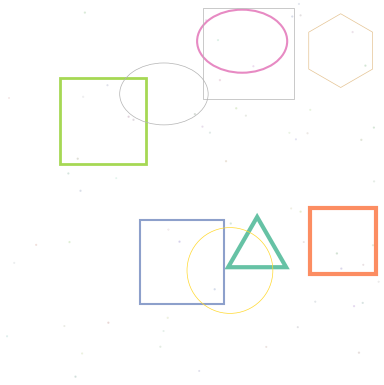[{"shape": "triangle", "thickness": 3, "radius": 0.43, "center": [0.668, 0.349]}, {"shape": "square", "thickness": 3, "radius": 0.42, "center": [0.891, 0.374]}, {"shape": "square", "thickness": 1.5, "radius": 0.54, "center": [0.472, 0.32]}, {"shape": "oval", "thickness": 1.5, "radius": 0.58, "center": [0.629, 0.893]}, {"shape": "square", "thickness": 2, "radius": 0.56, "center": [0.268, 0.686]}, {"shape": "circle", "thickness": 0.5, "radius": 0.56, "center": [0.597, 0.297]}, {"shape": "hexagon", "thickness": 0.5, "radius": 0.48, "center": [0.885, 0.869]}, {"shape": "oval", "thickness": 0.5, "radius": 0.57, "center": [0.426, 0.756]}, {"shape": "square", "thickness": 0.5, "radius": 0.59, "center": [0.645, 0.862]}]